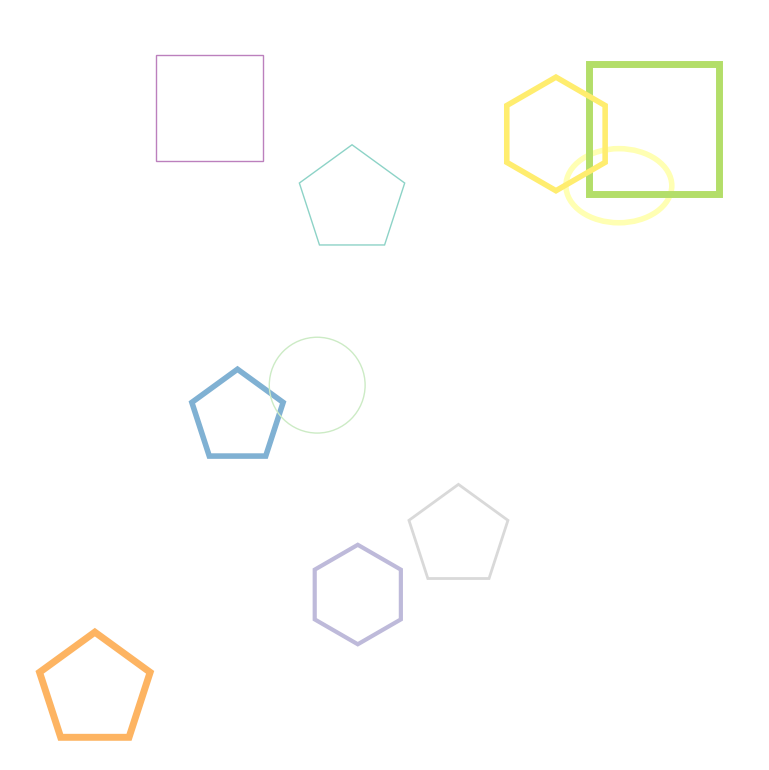[{"shape": "pentagon", "thickness": 0.5, "radius": 0.36, "center": [0.457, 0.74]}, {"shape": "oval", "thickness": 2, "radius": 0.34, "center": [0.804, 0.759]}, {"shape": "hexagon", "thickness": 1.5, "radius": 0.32, "center": [0.465, 0.228]}, {"shape": "pentagon", "thickness": 2, "radius": 0.31, "center": [0.308, 0.458]}, {"shape": "pentagon", "thickness": 2.5, "radius": 0.38, "center": [0.123, 0.104]}, {"shape": "square", "thickness": 2.5, "radius": 0.42, "center": [0.849, 0.832]}, {"shape": "pentagon", "thickness": 1, "radius": 0.34, "center": [0.595, 0.303]}, {"shape": "square", "thickness": 0.5, "radius": 0.35, "center": [0.272, 0.86]}, {"shape": "circle", "thickness": 0.5, "radius": 0.31, "center": [0.412, 0.5]}, {"shape": "hexagon", "thickness": 2, "radius": 0.37, "center": [0.722, 0.826]}]